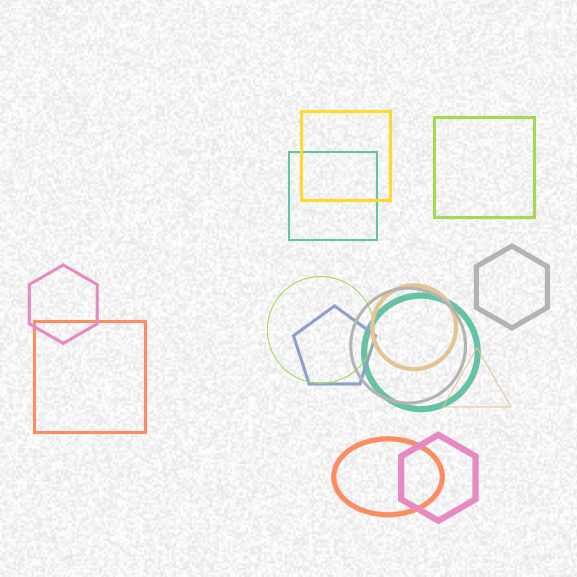[{"shape": "circle", "thickness": 3, "radius": 0.49, "center": [0.729, 0.389]}, {"shape": "square", "thickness": 1, "radius": 0.38, "center": [0.577, 0.66]}, {"shape": "oval", "thickness": 2.5, "radius": 0.47, "center": [0.672, 0.173]}, {"shape": "square", "thickness": 1.5, "radius": 0.48, "center": [0.155, 0.347]}, {"shape": "pentagon", "thickness": 1.5, "radius": 0.37, "center": [0.579, 0.395]}, {"shape": "hexagon", "thickness": 3, "radius": 0.37, "center": [0.759, 0.172]}, {"shape": "hexagon", "thickness": 1.5, "radius": 0.34, "center": [0.11, 0.472]}, {"shape": "square", "thickness": 1.5, "radius": 0.43, "center": [0.838, 0.71]}, {"shape": "circle", "thickness": 0.5, "radius": 0.46, "center": [0.555, 0.428]}, {"shape": "square", "thickness": 1.5, "radius": 0.38, "center": [0.598, 0.729]}, {"shape": "circle", "thickness": 2, "radius": 0.36, "center": [0.717, 0.432]}, {"shape": "triangle", "thickness": 0.5, "radius": 0.34, "center": [0.826, 0.329]}, {"shape": "hexagon", "thickness": 2.5, "radius": 0.35, "center": [0.886, 0.502]}, {"shape": "circle", "thickness": 1.5, "radius": 0.5, "center": [0.707, 0.401]}]